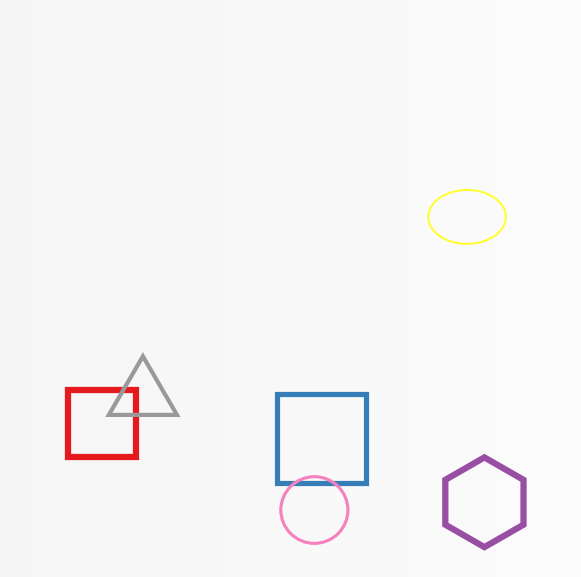[{"shape": "square", "thickness": 3, "radius": 0.29, "center": [0.175, 0.266]}, {"shape": "square", "thickness": 2.5, "radius": 0.38, "center": [0.554, 0.24]}, {"shape": "hexagon", "thickness": 3, "radius": 0.39, "center": [0.833, 0.129]}, {"shape": "oval", "thickness": 1, "radius": 0.33, "center": [0.804, 0.623]}, {"shape": "circle", "thickness": 1.5, "radius": 0.29, "center": [0.541, 0.116]}, {"shape": "triangle", "thickness": 2, "radius": 0.34, "center": [0.246, 0.315]}]